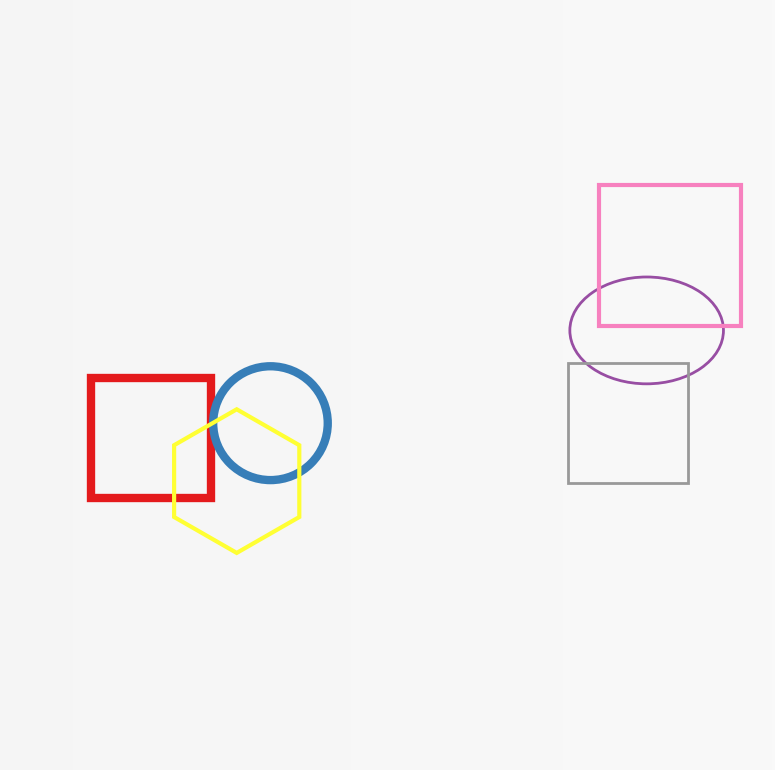[{"shape": "square", "thickness": 3, "radius": 0.39, "center": [0.195, 0.431]}, {"shape": "circle", "thickness": 3, "radius": 0.37, "center": [0.349, 0.45]}, {"shape": "oval", "thickness": 1, "radius": 0.5, "center": [0.834, 0.571]}, {"shape": "hexagon", "thickness": 1.5, "radius": 0.47, "center": [0.305, 0.375]}, {"shape": "square", "thickness": 1.5, "radius": 0.46, "center": [0.865, 0.668]}, {"shape": "square", "thickness": 1, "radius": 0.39, "center": [0.81, 0.451]}]